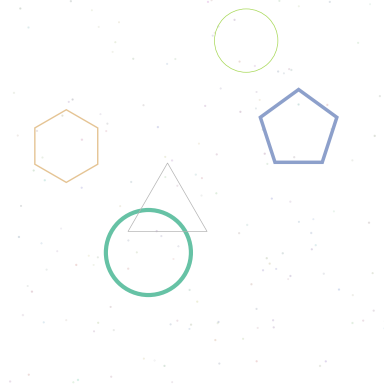[{"shape": "circle", "thickness": 3, "radius": 0.55, "center": [0.385, 0.344]}, {"shape": "pentagon", "thickness": 2.5, "radius": 0.52, "center": [0.776, 0.663]}, {"shape": "circle", "thickness": 0.5, "radius": 0.41, "center": [0.639, 0.895]}, {"shape": "hexagon", "thickness": 1, "radius": 0.47, "center": [0.172, 0.621]}, {"shape": "triangle", "thickness": 0.5, "radius": 0.59, "center": [0.435, 0.458]}]